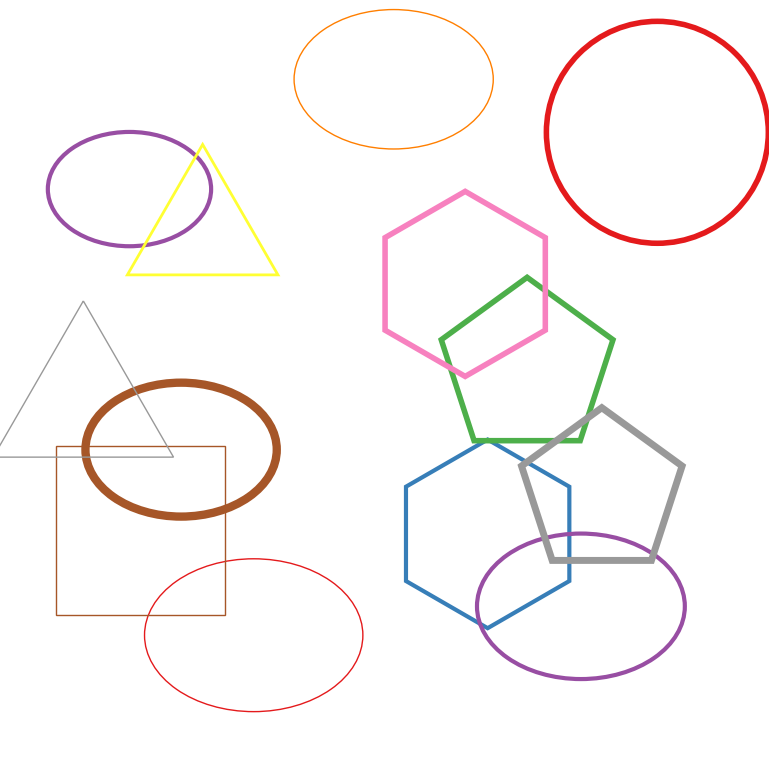[{"shape": "circle", "thickness": 2, "radius": 0.72, "center": [0.854, 0.828]}, {"shape": "oval", "thickness": 0.5, "radius": 0.71, "center": [0.329, 0.175]}, {"shape": "hexagon", "thickness": 1.5, "radius": 0.61, "center": [0.633, 0.307]}, {"shape": "pentagon", "thickness": 2, "radius": 0.59, "center": [0.685, 0.523]}, {"shape": "oval", "thickness": 1.5, "radius": 0.53, "center": [0.168, 0.754]}, {"shape": "oval", "thickness": 1.5, "radius": 0.67, "center": [0.754, 0.213]}, {"shape": "oval", "thickness": 0.5, "radius": 0.65, "center": [0.511, 0.897]}, {"shape": "triangle", "thickness": 1, "radius": 0.56, "center": [0.263, 0.699]}, {"shape": "oval", "thickness": 3, "radius": 0.62, "center": [0.235, 0.416]}, {"shape": "square", "thickness": 0.5, "radius": 0.55, "center": [0.182, 0.311]}, {"shape": "hexagon", "thickness": 2, "radius": 0.6, "center": [0.604, 0.631]}, {"shape": "pentagon", "thickness": 2.5, "radius": 0.55, "center": [0.782, 0.361]}, {"shape": "triangle", "thickness": 0.5, "radius": 0.68, "center": [0.108, 0.474]}]